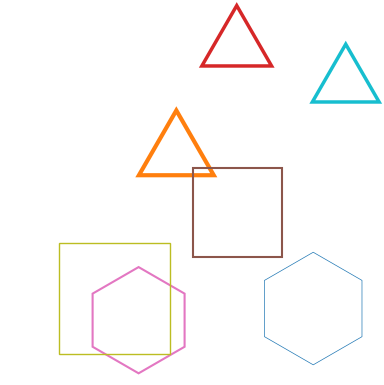[{"shape": "hexagon", "thickness": 0.5, "radius": 0.73, "center": [0.814, 0.199]}, {"shape": "triangle", "thickness": 3, "radius": 0.56, "center": [0.458, 0.601]}, {"shape": "triangle", "thickness": 2.5, "radius": 0.52, "center": [0.615, 0.881]}, {"shape": "square", "thickness": 1.5, "radius": 0.58, "center": [0.617, 0.449]}, {"shape": "hexagon", "thickness": 1.5, "radius": 0.69, "center": [0.36, 0.168]}, {"shape": "square", "thickness": 1, "radius": 0.72, "center": [0.298, 0.224]}, {"shape": "triangle", "thickness": 2.5, "radius": 0.5, "center": [0.898, 0.785]}]